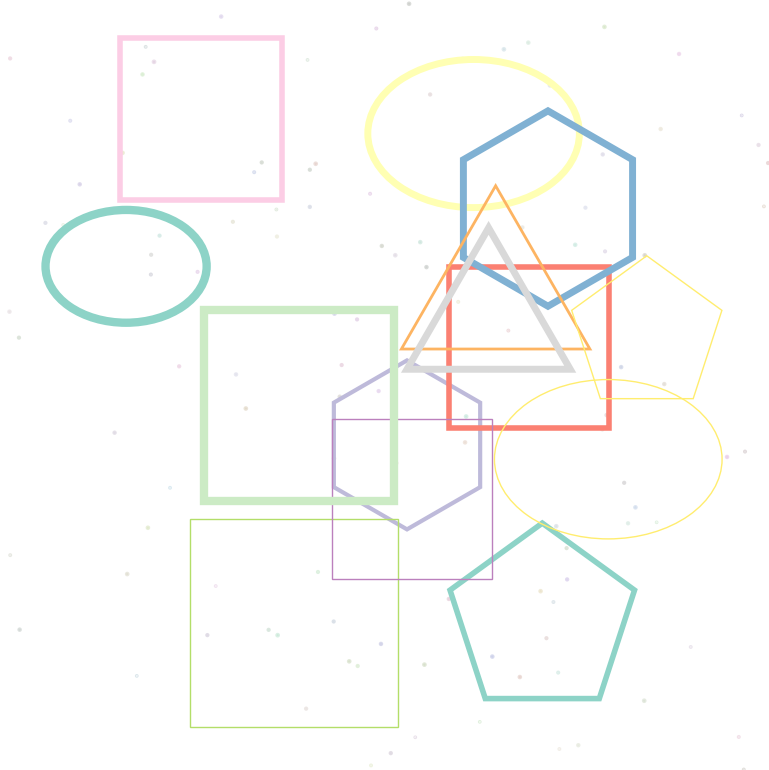[{"shape": "oval", "thickness": 3, "radius": 0.52, "center": [0.164, 0.654]}, {"shape": "pentagon", "thickness": 2, "radius": 0.63, "center": [0.704, 0.195]}, {"shape": "oval", "thickness": 2.5, "radius": 0.69, "center": [0.615, 0.827]}, {"shape": "hexagon", "thickness": 1.5, "radius": 0.55, "center": [0.529, 0.422]}, {"shape": "square", "thickness": 2, "radius": 0.52, "center": [0.687, 0.549]}, {"shape": "hexagon", "thickness": 2.5, "radius": 0.63, "center": [0.712, 0.729]}, {"shape": "triangle", "thickness": 1, "radius": 0.71, "center": [0.644, 0.617]}, {"shape": "square", "thickness": 0.5, "radius": 0.68, "center": [0.382, 0.191]}, {"shape": "square", "thickness": 2, "radius": 0.53, "center": [0.261, 0.846]}, {"shape": "triangle", "thickness": 2.5, "radius": 0.61, "center": [0.635, 0.582]}, {"shape": "square", "thickness": 0.5, "radius": 0.52, "center": [0.535, 0.352]}, {"shape": "square", "thickness": 3, "radius": 0.62, "center": [0.389, 0.473]}, {"shape": "oval", "thickness": 0.5, "radius": 0.74, "center": [0.79, 0.404]}, {"shape": "pentagon", "thickness": 0.5, "radius": 0.51, "center": [0.84, 0.565]}]